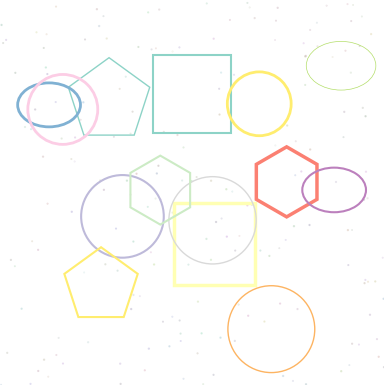[{"shape": "pentagon", "thickness": 1, "radius": 0.56, "center": [0.283, 0.739]}, {"shape": "square", "thickness": 1.5, "radius": 0.51, "center": [0.499, 0.756]}, {"shape": "square", "thickness": 2.5, "radius": 0.53, "center": [0.557, 0.366]}, {"shape": "circle", "thickness": 1.5, "radius": 0.54, "center": [0.318, 0.438]}, {"shape": "hexagon", "thickness": 2.5, "radius": 0.45, "center": [0.745, 0.528]}, {"shape": "oval", "thickness": 2, "radius": 0.41, "center": [0.127, 0.728]}, {"shape": "circle", "thickness": 1, "radius": 0.56, "center": [0.705, 0.145]}, {"shape": "oval", "thickness": 0.5, "radius": 0.45, "center": [0.886, 0.829]}, {"shape": "circle", "thickness": 2, "radius": 0.45, "center": [0.163, 0.716]}, {"shape": "circle", "thickness": 1, "radius": 0.57, "center": [0.552, 0.428]}, {"shape": "oval", "thickness": 1.5, "radius": 0.41, "center": [0.868, 0.507]}, {"shape": "hexagon", "thickness": 1.5, "radius": 0.45, "center": [0.416, 0.506]}, {"shape": "pentagon", "thickness": 1.5, "radius": 0.5, "center": [0.262, 0.258]}, {"shape": "circle", "thickness": 2, "radius": 0.41, "center": [0.673, 0.73]}]